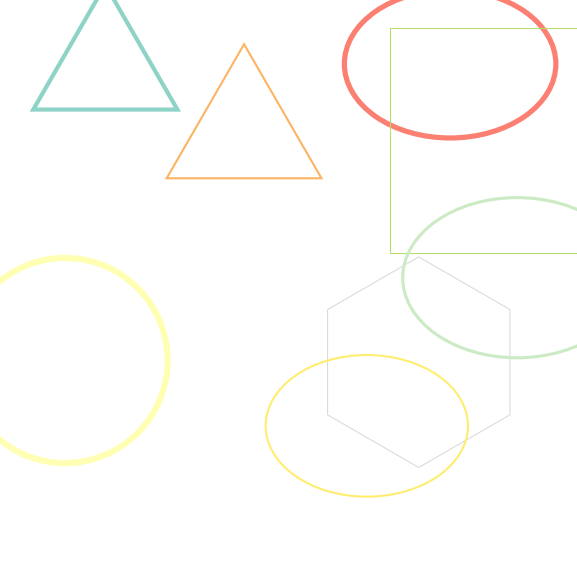[{"shape": "triangle", "thickness": 2, "radius": 0.72, "center": [0.182, 0.881]}, {"shape": "circle", "thickness": 3, "radius": 0.89, "center": [0.113, 0.375]}, {"shape": "oval", "thickness": 2.5, "radius": 0.92, "center": [0.779, 0.888]}, {"shape": "triangle", "thickness": 1, "radius": 0.77, "center": [0.423, 0.768]}, {"shape": "square", "thickness": 0.5, "radius": 0.98, "center": [0.87, 0.756]}, {"shape": "hexagon", "thickness": 0.5, "radius": 0.91, "center": [0.725, 0.372]}, {"shape": "oval", "thickness": 1.5, "radius": 0.99, "center": [0.895, 0.518]}, {"shape": "oval", "thickness": 1, "radius": 0.88, "center": [0.635, 0.262]}]